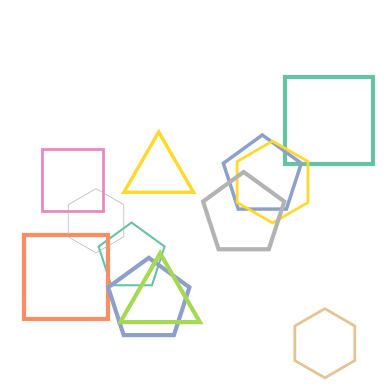[{"shape": "square", "thickness": 3, "radius": 0.57, "center": [0.855, 0.686]}, {"shape": "pentagon", "thickness": 1.5, "radius": 0.45, "center": [0.342, 0.332]}, {"shape": "square", "thickness": 3, "radius": 0.54, "center": [0.171, 0.28]}, {"shape": "pentagon", "thickness": 2.5, "radius": 0.53, "center": [0.681, 0.543]}, {"shape": "pentagon", "thickness": 3, "radius": 0.55, "center": [0.386, 0.219]}, {"shape": "square", "thickness": 2, "radius": 0.4, "center": [0.188, 0.532]}, {"shape": "triangle", "thickness": 3, "radius": 0.6, "center": [0.416, 0.223]}, {"shape": "triangle", "thickness": 2.5, "radius": 0.52, "center": [0.412, 0.553]}, {"shape": "hexagon", "thickness": 2, "radius": 0.53, "center": [0.708, 0.527]}, {"shape": "hexagon", "thickness": 2, "radius": 0.45, "center": [0.844, 0.108]}, {"shape": "hexagon", "thickness": 0.5, "radius": 0.42, "center": [0.249, 0.427]}, {"shape": "pentagon", "thickness": 3, "radius": 0.55, "center": [0.633, 0.442]}]